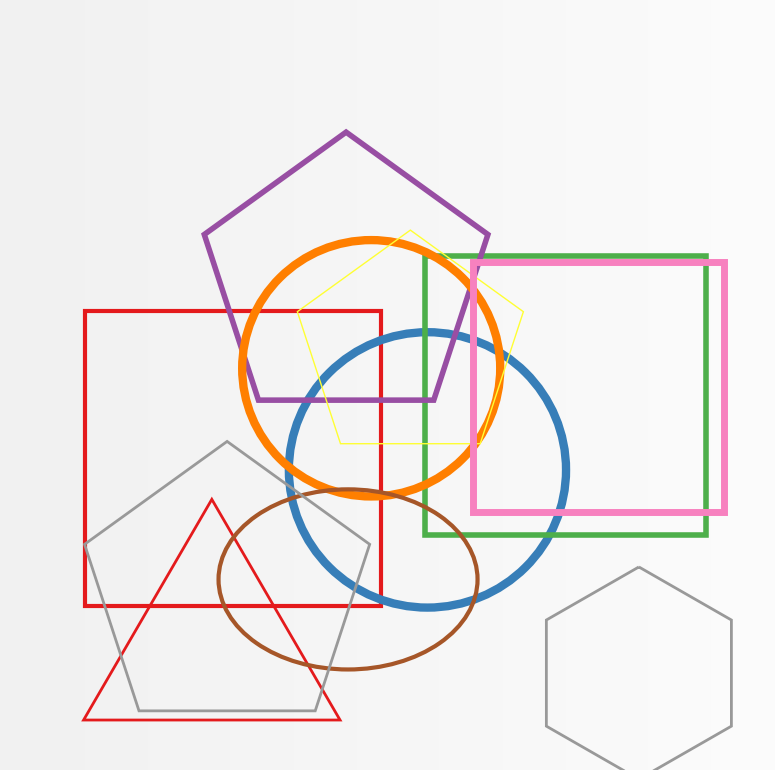[{"shape": "triangle", "thickness": 1, "radius": 0.96, "center": [0.273, 0.16]}, {"shape": "square", "thickness": 1.5, "radius": 0.96, "center": [0.301, 0.405]}, {"shape": "circle", "thickness": 3, "radius": 0.89, "center": [0.552, 0.39]}, {"shape": "square", "thickness": 2, "radius": 0.91, "center": [0.73, 0.486]}, {"shape": "pentagon", "thickness": 2, "radius": 0.96, "center": [0.447, 0.636]}, {"shape": "circle", "thickness": 3, "radius": 0.83, "center": [0.479, 0.522]}, {"shape": "pentagon", "thickness": 0.5, "radius": 0.77, "center": [0.529, 0.548]}, {"shape": "oval", "thickness": 1.5, "radius": 0.84, "center": [0.449, 0.248]}, {"shape": "square", "thickness": 2.5, "radius": 0.81, "center": [0.772, 0.497]}, {"shape": "hexagon", "thickness": 1, "radius": 0.69, "center": [0.824, 0.126]}, {"shape": "pentagon", "thickness": 1, "radius": 0.97, "center": [0.293, 0.233]}]